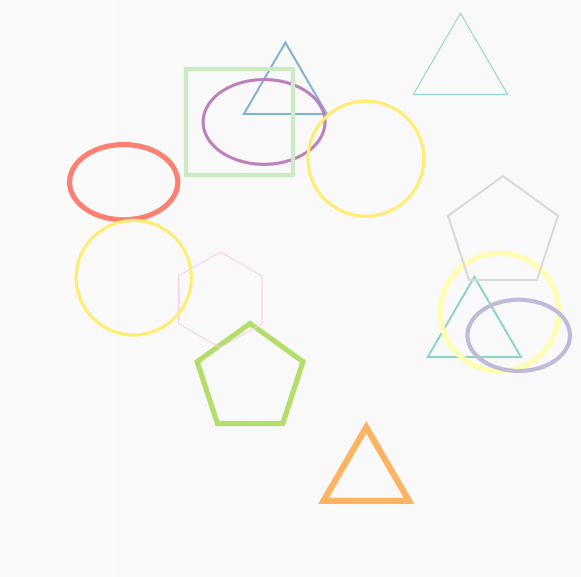[{"shape": "triangle", "thickness": 1, "radius": 0.46, "center": [0.816, 0.427]}, {"shape": "triangle", "thickness": 0.5, "radius": 0.47, "center": [0.792, 0.882]}, {"shape": "circle", "thickness": 2.5, "radius": 0.51, "center": [0.86, 0.459]}, {"shape": "oval", "thickness": 2, "radius": 0.44, "center": [0.892, 0.418]}, {"shape": "oval", "thickness": 2.5, "radius": 0.47, "center": [0.213, 0.684]}, {"shape": "triangle", "thickness": 1, "radius": 0.41, "center": [0.491, 0.843]}, {"shape": "triangle", "thickness": 3, "radius": 0.42, "center": [0.63, 0.174]}, {"shape": "pentagon", "thickness": 2.5, "radius": 0.48, "center": [0.43, 0.343]}, {"shape": "hexagon", "thickness": 0.5, "radius": 0.41, "center": [0.379, 0.48]}, {"shape": "pentagon", "thickness": 1, "radius": 0.5, "center": [0.865, 0.595]}, {"shape": "oval", "thickness": 1.5, "radius": 0.52, "center": [0.454, 0.788]}, {"shape": "square", "thickness": 2, "radius": 0.46, "center": [0.411, 0.788]}, {"shape": "circle", "thickness": 1.5, "radius": 0.5, "center": [0.23, 0.518]}, {"shape": "circle", "thickness": 1.5, "radius": 0.5, "center": [0.63, 0.724]}]